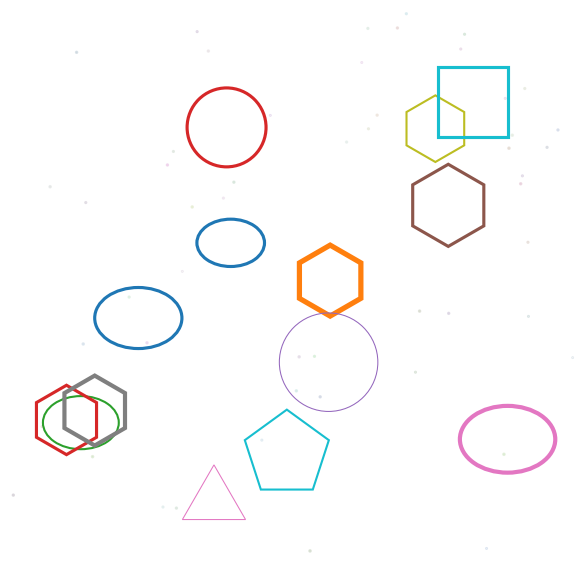[{"shape": "oval", "thickness": 1.5, "radius": 0.29, "center": [0.399, 0.579]}, {"shape": "oval", "thickness": 1.5, "radius": 0.38, "center": [0.24, 0.448]}, {"shape": "hexagon", "thickness": 2.5, "radius": 0.31, "center": [0.572, 0.513]}, {"shape": "oval", "thickness": 1, "radius": 0.33, "center": [0.14, 0.267]}, {"shape": "circle", "thickness": 1.5, "radius": 0.34, "center": [0.392, 0.779]}, {"shape": "hexagon", "thickness": 1.5, "radius": 0.3, "center": [0.115, 0.272]}, {"shape": "circle", "thickness": 0.5, "radius": 0.43, "center": [0.569, 0.372]}, {"shape": "hexagon", "thickness": 1.5, "radius": 0.36, "center": [0.776, 0.644]}, {"shape": "oval", "thickness": 2, "radius": 0.41, "center": [0.879, 0.238]}, {"shape": "triangle", "thickness": 0.5, "radius": 0.32, "center": [0.371, 0.131]}, {"shape": "hexagon", "thickness": 2, "radius": 0.3, "center": [0.164, 0.288]}, {"shape": "hexagon", "thickness": 1, "radius": 0.29, "center": [0.754, 0.776]}, {"shape": "square", "thickness": 1.5, "radius": 0.3, "center": [0.819, 0.822]}, {"shape": "pentagon", "thickness": 1, "radius": 0.38, "center": [0.497, 0.213]}]